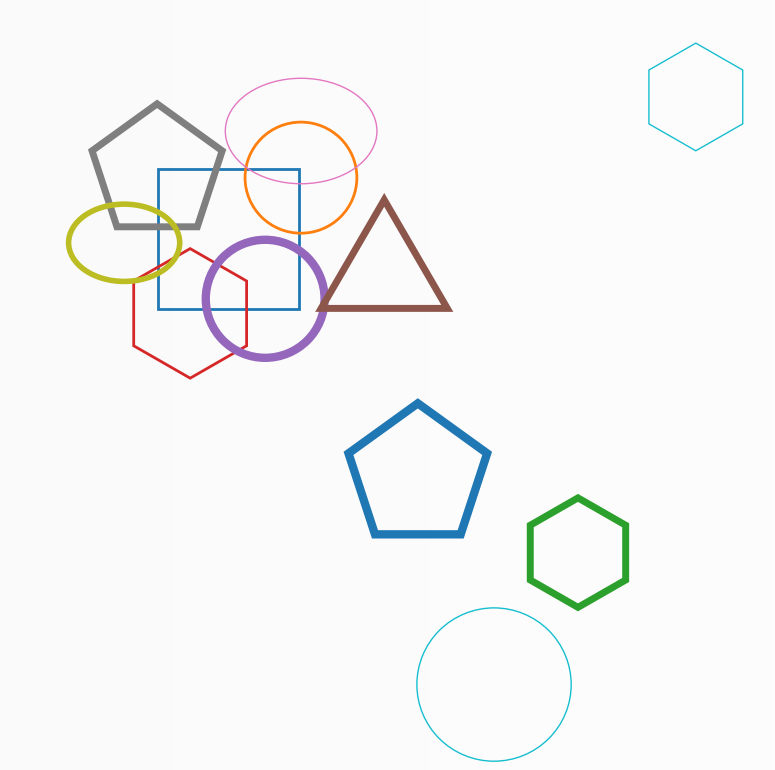[{"shape": "pentagon", "thickness": 3, "radius": 0.47, "center": [0.539, 0.382]}, {"shape": "square", "thickness": 1, "radius": 0.46, "center": [0.295, 0.69]}, {"shape": "circle", "thickness": 1, "radius": 0.36, "center": [0.388, 0.769]}, {"shape": "hexagon", "thickness": 2.5, "radius": 0.36, "center": [0.746, 0.282]}, {"shape": "hexagon", "thickness": 1, "radius": 0.42, "center": [0.245, 0.593]}, {"shape": "circle", "thickness": 3, "radius": 0.38, "center": [0.342, 0.612]}, {"shape": "triangle", "thickness": 2.5, "radius": 0.47, "center": [0.496, 0.646]}, {"shape": "oval", "thickness": 0.5, "radius": 0.49, "center": [0.389, 0.83]}, {"shape": "pentagon", "thickness": 2.5, "radius": 0.44, "center": [0.203, 0.777]}, {"shape": "oval", "thickness": 2, "radius": 0.36, "center": [0.16, 0.685]}, {"shape": "circle", "thickness": 0.5, "radius": 0.5, "center": [0.637, 0.111]}, {"shape": "hexagon", "thickness": 0.5, "radius": 0.35, "center": [0.898, 0.874]}]